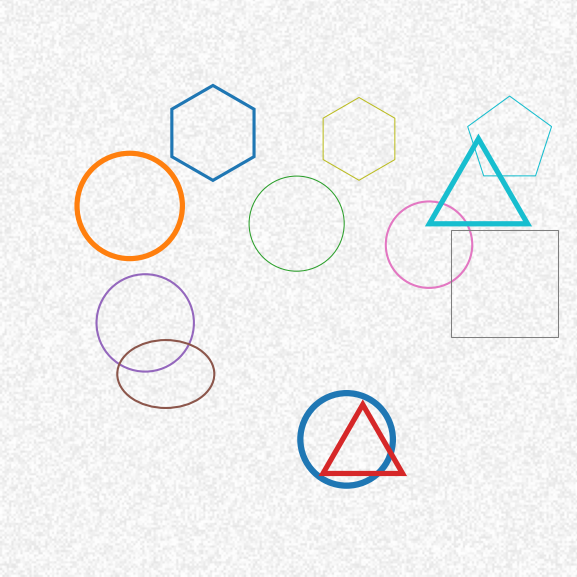[{"shape": "hexagon", "thickness": 1.5, "radius": 0.41, "center": [0.369, 0.769]}, {"shape": "circle", "thickness": 3, "radius": 0.4, "center": [0.6, 0.238]}, {"shape": "circle", "thickness": 2.5, "radius": 0.46, "center": [0.225, 0.643]}, {"shape": "circle", "thickness": 0.5, "radius": 0.41, "center": [0.514, 0.612]}, {"shape": "triangle", "thickness": 2.5, "radius": 0.4, "center": [0.628, 0.219]}, {"shape": "circle", "thickness": 1, "radius": 0.42, "center": [0.251, 0.44]}, {"shape": "oval", "thickness": 1, "radius": 0.42, "center": [0.287, 0.351]}, {"shape": "circle", "thickness": 1, "radius": 0.37, "center": [0.743, 0.575]}, {"shape": "square", "thickness": 0.5, "radius": 0.46, "center": [0.874, 0.508]}, {"shape": "hexagon", "thickness": 0.5, "radius": 0.36, "center": [0.622, 0.759]}, {"shape": "pentagon", "thickness": 0.5, "radius": 0.38, "center": [0.882, 0.756]}, {"shape": "triangle", "thickness": 2.5, "radius": 0.49, "center": [0.829, 0.661]}]